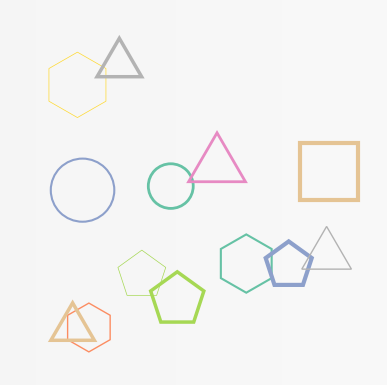[{"shape": "circle", "thickness": 2, "radius": 0.29, "center": [0.441, 0.517]}, {"shape": "hexagon", "thickness": 1.5, "radius": 0.38, "center": [0.635, 0.315]}, {"shape": "hexagon", "thickness": 1, "radius": 0.32, "center": [0.229, 0.149]}, {"shape": "pentagon", "thickness": 3, "radius": 0.31, "center": [0.745, 0.311]}, {"shape": "circle", "thickness": 1.5, "radius": 0.41, "center": [0.213, 0.506]}, {"shape": "triangle", "thickness": 2, "radius": 0.42, "center": [0.56, 0.57]}, {"shape": "pentagon", "thickness": 0.5, "radius": 0.32, "center": [0.366, 0.285]}, {"shape": "pentagon", "thickness": 2.5, "radius": 0.36, "center": [0.457, 0.222]}, {"shape": "hexagon", "thickness": 0.5, "radius": 0.42, "center": [0.2, 0.78]}, {"shape": "triangle", "thickness": 2.5, "radius": 0.32, "center": [0.187, 0.148]}, {"shape": "square", "thickness": 3, "radius": 0.37, "center": [0.849, 0.555]}, {"shape": "triangle", "thickness": 2.5, "radius": 0.33, "center": [0.308, 0.834]}, {"shape": "triangle", "thickness": 1, "radius": 0.37, "center": [0.843, 0.338]}]